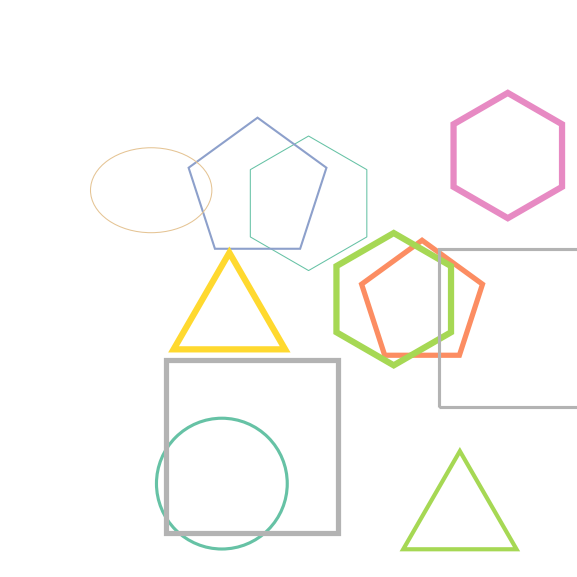[{"shape": "hexagon", "thickness": 0.5, "radius": 0.58, "center": [0.534, 0.647]}, {"shape": "circle", "thickness": 1.5, "radius": 0.57, "center": [0.384, 0.162]}, {"shape": "pentagon", "thickness": 2.5, "radius": 0.55, "center": [0.731, 0.473]}, {"shape": "pentagon", "thickness": 1, "radius": 0.63, "center": [0.446, 0.67]}, {"shape": "hexagon", "thickness": 3, "radius": 0.54, "center": [0.879, 0.73]}, {"shape": "triangle", "thickness": 2, "radius": 0.57, "center": [0.796, 0.105]}, {"shape": "hexagon", "thickness": 3, "radius": 0.57, "center": [0.682, 0.481]}, {"shape": "triangle", "thickness": 3, "radius": 0.56, "center": [0.397, 0.45]}, {"shape": "oval", "thickness": 0.5, "radius": 0.53, "center": [0.262, 0.67]}, {"shape": "square", "thickness": 1.5, "radius": 0.68, "center": [0.897, 0.431]}, {"shape": "square", "thickness": 2.5, "radius": 0.75, "center": [0.436, 0.226]}]